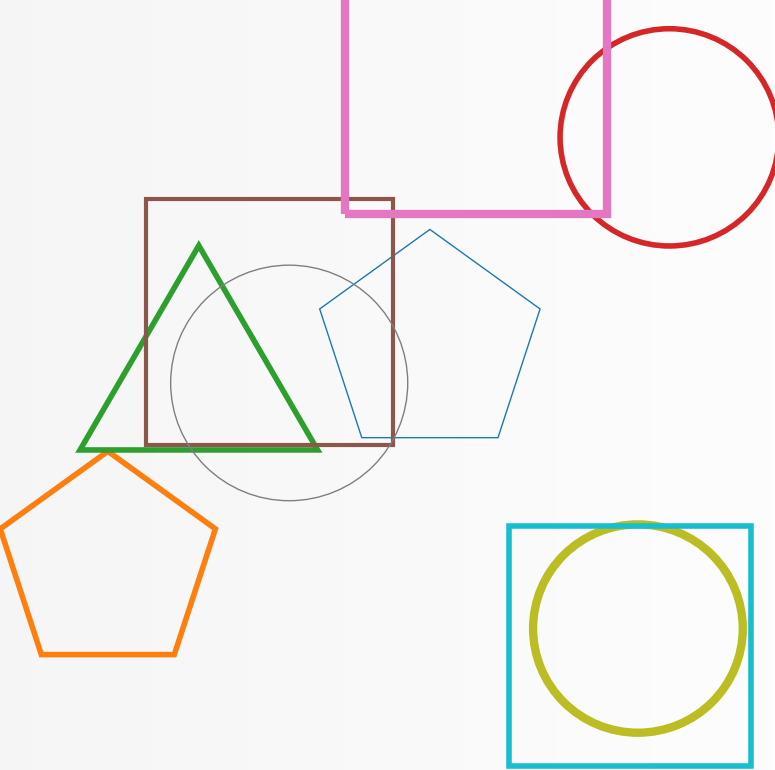[{"shape": "pentagon", "thickness": 0.5, "radius": 0.75, "center": [0.555, 0.553]}, {"shape": "pentagon", "thickness": 2, "radius": 0.73, "center": [0.139, 0.268]}, {"shape": "triangle", "thickness": 2, "radius": 0.88, "center": [0.257, 0.504]}, {"shape": "circle", "thickness": 2, "radius": 0.71, "center": [0.864, 0.822]}, {"shape": "square", "thickness": 1.5, "radius": 0.8, "center": [0.348, 0.582]}, {"shape": "square", "thickness": 3, "radius": 0.85, "center": [0.614, 0.891]}, {"shape": "circle", "thickness": 0.5, "radius": 0.76, "center": [0.373, 0.503]}, {"shape": "circle", "thickness": 3, "radius": 0.68, "center": [0.823, 0.184]}, {"shape": "square", "thickness": 2, "radius": 0.78, "center": [0.813, 0.161]}]